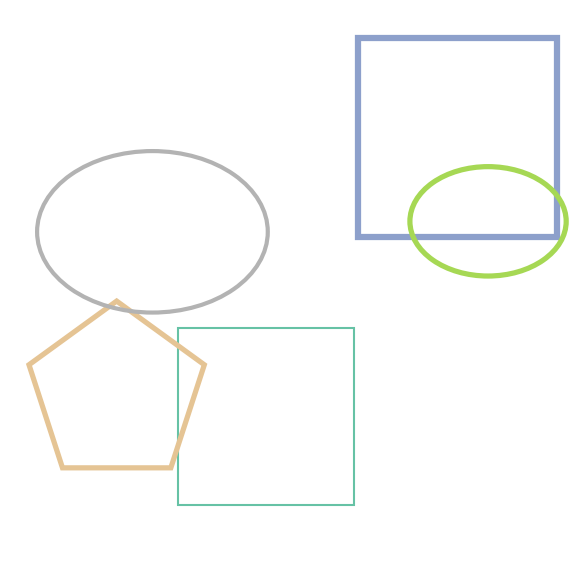[{"shape": "square", "thickness": 1, "radius": 0.76, "center": [0.461, 0.278]}, {"shape": "square", "thickness": 3, "radius": 0.86, "center": [0.792, 0.762]}, {"shape": "oval", "thickness": 2.5, "radius": 0.68, "center": [0.845, 0.616]}, {"shape": "pentagon", "thickness": 2.5, "radius": 0.8, "center": [0.202, 0.318]}, {"shape": "oval", "thickness": 2, "radius": 1.0, "center": [0.264, 0.598]}]